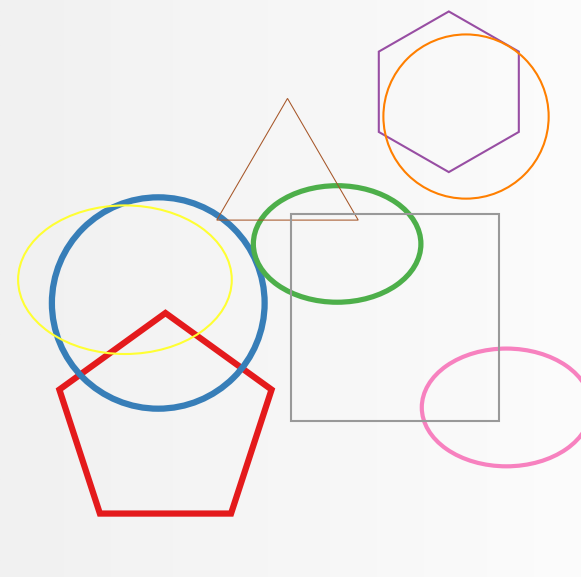[{"shape": "pentagon", "thickness": 3, "radius": 0.96, "center": [0.285, 0.265]}, {"shape": "circle", "thickness": 3, "radius": 0.91, "center": [0.272, 0.474]}, {"shape": "oval", "thickness": 2.5, "radius": 0.72, "center": [0.58, 0.577]}, {"shape": "hexagon", "thickness": 1, "radius": 0.7, "center": [0.772, 0.84]}, {"shape": "circle", "thickness": 1, "radius": 0.71, "center": [0.802, 0.797]}, {"shape": "oval", "thickness": 1, "radius": 0.92, "center": [0.215, 0.515]}, {"shape": "triangle", "thickness": 0.5, "radius": 0.7, "center": [0.495, 0.688]}, {"shape": "oval", "thickness": 2, "radius": 0.73, "center": [0.871, 0.294]}, {"shape": "square", "thickness": 1, "radius": 0.9, "center": [0.68, 0.449]}]